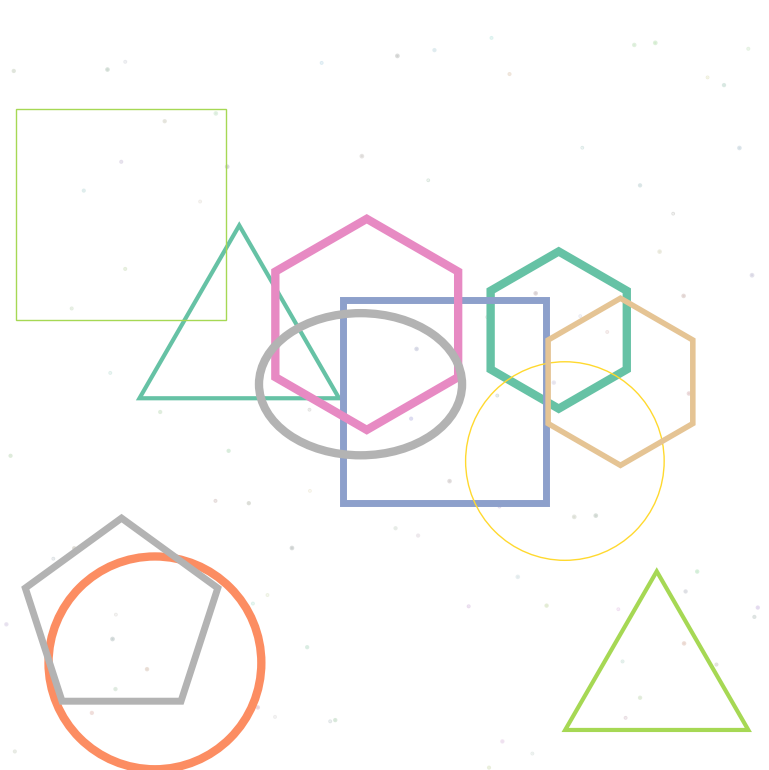[{"shape": "hexagon", "thickness": 3, "radius": 0.51, "center": [0.726, 0.571]}, {"shape": "triangle", "thickness": 1.5, "radius": 0.75, "center": [0.311, 0.558]}, {"shape": "circle", "thickness": 3, "radius": 0.69, "center": [0.201, 0.139]}, {"shape": "square", "thickness": 2.5, "radius": 0.66, "center": [0.577, 0.479]}, {"shape": "hexagon", "thickness": 3, "radius": 0.69, "center": [0.476, 0.579]}, {"shape": "triangle", "thickness": 1.5, "radius": 0.69, "center": [0.853, 0.121]}, {"shape": "square", "thickness": 0.5, "radius": 0.68, "center": [0.157, 0.721]}, {"shape": "circle", "thickness": 0.5, "radius": 0.64, "center": [0.734, 0.401]}, {"shape": "hexagon", "thickness": 2, "radius": 0.54, "center": [0.806, 0.504]}, {"shape": "oval", "thickness": 3, "radius": 0.66, "center": [0.468, 0.501]}, {"shape": "pentagon", "thickness": 2.5, "radius": 0.66, "center": [0.158, 0.196]}]